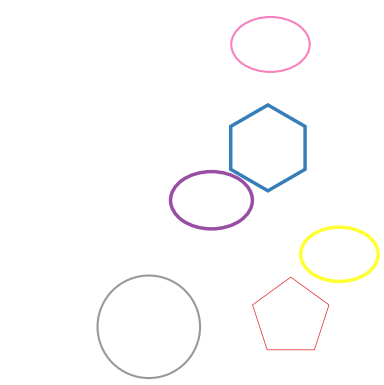[{"shape": "pentagon", "thickness": 0.5, "radius": 0.52, "center": [0.755, 0.176]}, {"shape": "hexagon", "thickness": 2.5, "radius": 0.56, "center": [0.696, 0.616]}, {"shape": "oval", "thickness": 2.5, "radius": 0.53, "center": [0.549, 0.48]}, {"shape": "oval", "thickness": 2.5, "radius": 0.5, "center": [0.882, 0.34]}, {"shape": "oval", "thickness": 1.5, "radius": 0.51, "center": [0.703, 0.885]}, {"shape": "circle", "thickness": 1.5, "radius": 0.67, "center": [0.387, 0.151]}]